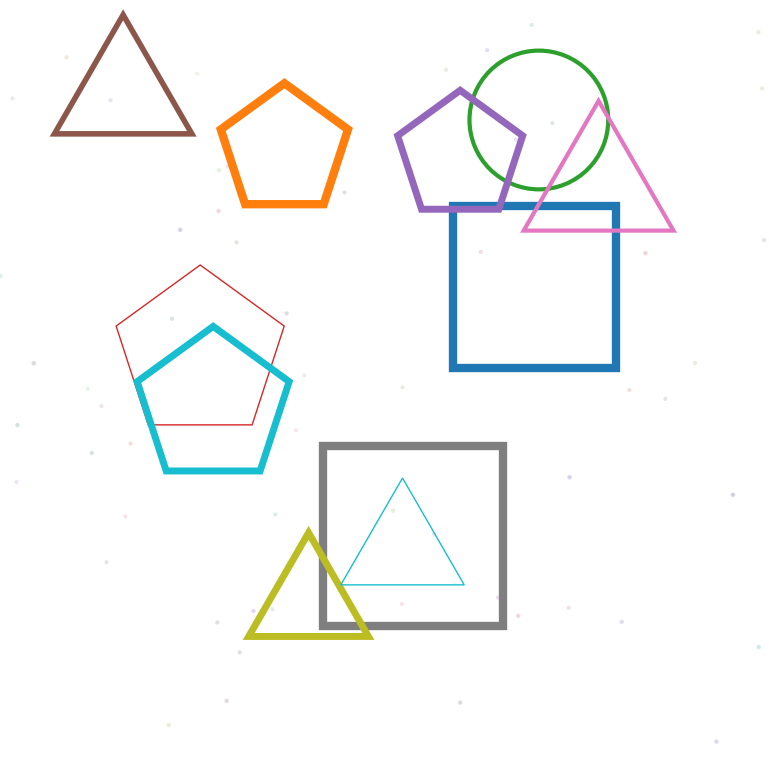[{"shape": "square", "thickness": 3, "radius": 0.53, "center": [0.695, 0.627]}, {"shape": "pentagon", "thickness": 3, "radius": 0.43, "center": [0.369, 0.805]}, {"shape": "circle", "thickness": 1.5, "radius": 0.45, "center": [0.7, 0.844]}, {"shape": "pentagon", "thickness": 0.5, "radius": 0.57, "center": [0.26, 0.541]}, {"shape": "pentagon", "thickness": 2.5, "radius": 0.43, "center": [0.598, 0.797]}, {"shape": "triangle", "thickness": 2, "radius": 0.52, "center": [0.16, 0.878]}, {"shape": "triangle", "thickness": 1.5, "radius": 0.56, "center": [0.777, 0.757]}, {"shape": "square", "thickness": 3, "radius": 0.58, "center": [0.536, 0.304]}, {"shape": "triangle", "thickness": 2.5, "radius": 0.45, "center": [0.401, 0.218]}, {"shape": "pentagon", "thickness": 2.5, "radius": 0.52, "center": [0.277, 0.472]}, {"shape": "triangle", "thickness": 0.5, "radius": 0.46, "center": [0.523, 0.287]}]